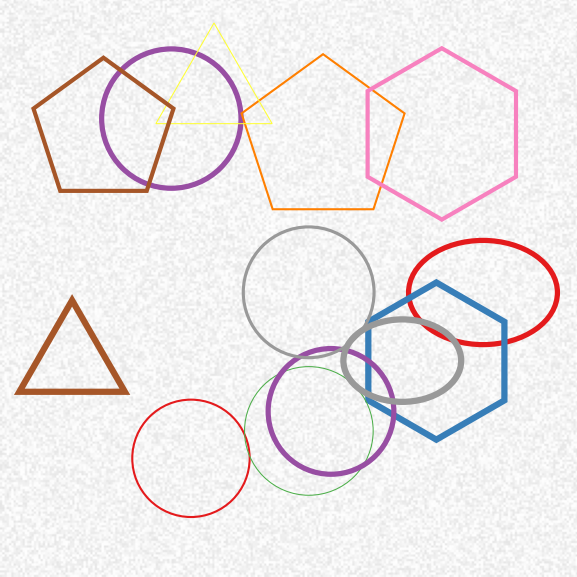[{"shape": "circle", "thickness": 1, "radius": 0.51, "center": [0.331, 0.205]}, {"shape": "oval", "thickness": 2.5, "radius": 0.64, "center": [0.836, 0.493]}, {"shape": "hexagon", "thickness": 3, "radius": 0.68, "center": [0.756, 0.374]}, {"shape": "circle", "thickness": 0.5, "radius": 0.56, "center": [0.535, 0.253]}, {"shape": "circle", "thickness": 2.5, "radius": 0.6, "center": [0.297, 0.794]}, {"shape": "circle", "thickness": 2.5, "radius": 0.54, "center": [0.573, 0.287]}, {"shape": "pentagon", "thickness": 1, "radius": 0.74, "center": [0.559, 0.757]}, {"shape": "triangle", "thickness": 0.5, "radius": 0.58, "center": [0.371, 0.843]}, {"shape": "pentagon", "thickness": 2, "radius": 0.64, "center": [0.179, 0.772]}, {"shape": "triangle", "thickness": 3, "radius": 0.53, "center": [0.125, 0.373]}, {"shape": "hexagon", "thickness": 2, "radius": 0.74, "center": [0.765, 0.767]}, {"shape": "oval", "thickness": 3, "radius": 0.51, "center": [0.697, 0.375]}, {"shape": "circle", "thickness": 1.5, "radius": 0.57, "center": [0.534, 0.493]}]